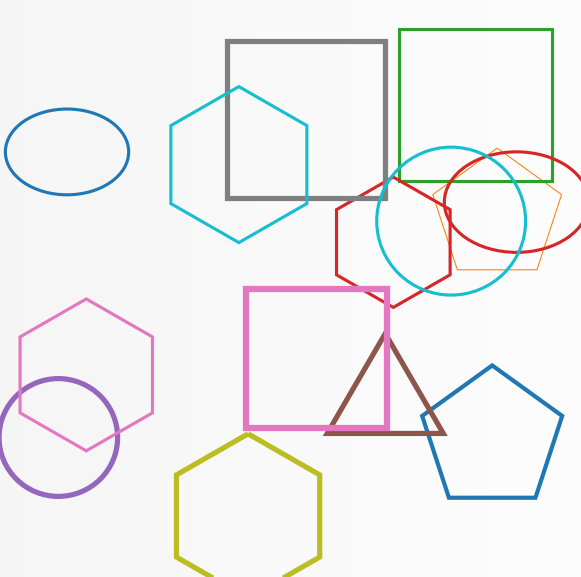[{"shape": "pentagon", "thickness": 2, "radius": 0.63, "center": [0.847, 0.24]}, {"shape": "oval", "thickness": 1.5, "radius": 0.53, "center": [0.115, 0.736]}, {"shape": "pentagon", "thickness": 0.5, "radius": 0.58, "center": [0.855, 0.626]}, {"shape": "square", "thickness": 1.5, "radius": 0.66, "center": [0.818, 0.817]}, {"shape": "oval", "thickness": 1.5, "radius": 0.62, "center": [0.889, 0.649]}, {"shape": "hexagon", "thickness": 1.5, "radius": 0.56, "center": [0.677, 0.58]}, {"shape": "circle", "thickness": 2.5, "radius": 0.51, "center": [0.1, 0.242]}, {"shape": "triangle", "thickness": 2.5, "radius": 0.58, "center": [0.663, 0.306]}, {"shape": "square", "thickness": 3, "radius": 0.6, "center": [0.545, 0.378]}, {"shape": "hexagon", "thickness": 1.5, "radius": 0.66, "center": [0.148, 0.35]}, {"shape": "square", "thickness": 2.5, "radius": 0.68, "center": [0.526, 0.792]}, {"shape": "hexagon", "thickness": 2.5, "radius": 0.71, "center": [0.427, 0.106]}, {"shape": "circle", "thickness": 1.5, "radius": 0.64, "center": [0.776, 0.616]}, {"shape": "hexagon", "thickness": 1.5, "radius": 0.68, "center": [0.411, 0.714]}]